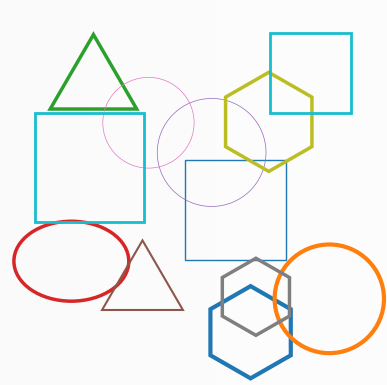[{"shape": "square", "thickness": 1, "radius": 0.65, "center": [0.608, 0.454]}, {"shape": "hexagon", "thickness": 3, "radius": 0.6, "center": [0.647, 0.137]}, {"shape": "circle", "thickness": 3, "radius": 0.71, "center": [0.85, 0.224]}, {"shape": "triangle", "thickness": 2.5, "radius": 0.64, "center": [0.241, 0.781]}, {"shape": "oval", "thickness": 2.5, "radius": 0.74, "center": [0.184, 0.321]}, {"shape": "circle", "thickness": 0.5, "radius": 0.7, "center": [0.546, 0.604]}, {"shape": "triangle", "thickness": 1.5, "radius": 0.6, "center": [0.368, 0.255]}, {"shape": "circle", "thickness": 0.5, "radius": 0.59, "center": [0.383, 0.681]}, {"shape": "hexagon", "thickness": 2.5, "radius": 0.5, "center": [0.66, 0.229]}, {"shape": "hexagon", "thickness": 2.5, "radius": 0.64, "center": [0.694, 0.683]}, {"shape": "square", "thickness": 2, "radius": 0.52, "center": [0.801, 0.811]}, {"shape": "square", "thickness": 2, "radius": 0.71, "center": [0.231, 0.564]}]